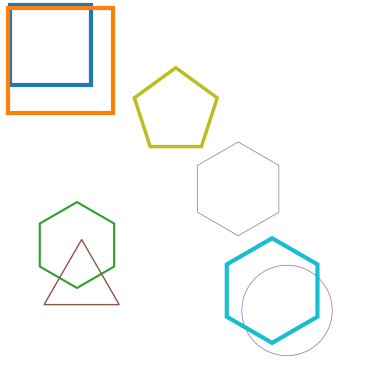[{"shape": "square", "thickness": 3, "radius": 0.52, "center": [0.131, 0.883]}, {"shape": "square", "thickness": 3, "radius": 0.68, "center": [0.158, 0.842]}, {"shape": "hexagon", "thickness": 1.5, "radius": 0.56, "center": [0.2, 0.364]}, {"shape": "circle", "thickness": 0.5, "radius": 0.59, "center": [0.746, 0.194]}, {"shape": "triangle", "thickness": 1, "radius": 0.56, "center": [0.212, 0.265]}, {"shape": "hexagon", "thickness": 0.5, "radius": 0.61, "center": [0.619, 0.51]}, {"shape": "pentagon", "thickness": 2.5, "radius": 0.57, "center": [0.457, 0.711]}, {"shape": "hexagon", "thickness": 3, "radius": 0.68, "center": [0.707, 0.245]}]